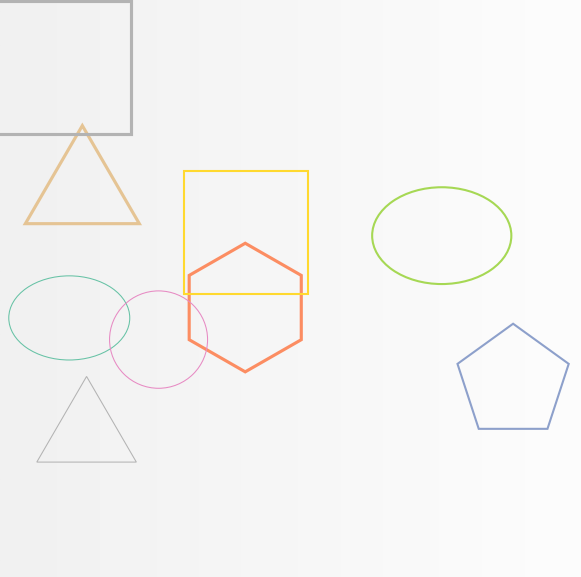[{"shape": "oval", "thickness": 0.5, "radius": 0.52, "center": [0.119, 0.449]}, {"shape": "hexagon", "thickness": 1.5, "radius": 0.56, "center": [0.422, 0.467]}, {"shape": "pentagon", "thickness": 1, "radius": 0.5, "center": [0.883, 0.338]}, {"shape": "circle", "thickness": 0.5, "radius": 0.42, "center": [0.273, 0.411]}, {"shape": "oval", "thickness": 1, "radius": 0.6, "center": [0.76, 0.591]}, {"shape": "square", "thickness": 1, "radius": 0.53, "center": [0.423, 0.596]}, {"shape": "triangle", "thickness": 1.5, "radius": 0.57, "center": [0.142, 0.668]}, {"shape": "triangle", "thickness": 0.5, "radius": 0.49, "center": [0.149, 0.248]}, {"shape": "square", "thickness": 1.5, "radius": 0.58, "center": [0.111, 0.883]}]